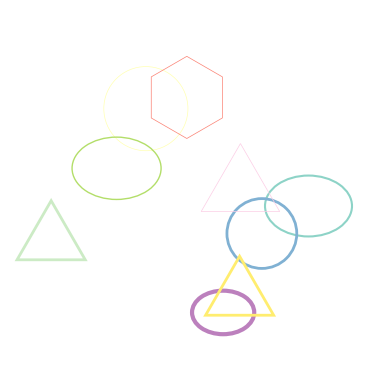[{"shape": "oval", "thickness": 1.5, "radius": 0.56, "center": [0.801, 0.465]}, {"shape": "circle", "thickness": 0.5, "radius": 0.55, "center": [0.379, 0.718]}, {"shape": "hexagon", "thickness": 0.5, "radius": 0.53, "center": [0.485, 0.747]}, {"shape": "circle", "thickness": 2, "radius": 0.45, "center": [0.68, 0.393]}, {"shape": "oval", "thickness": 1, "radius": 0.58, "center": [0.303, 0.563]}, {"shape": "triangle", "thickness": 0.5, "radius": 0.59, "center": [0.625, 0.509]}, {"shape": "oval", "thickness": 3, "radius": 0.4, "center": [0.58, 0.188]}, {"shape": "triangle", "thickness": 2, "radius": 0.51, "center": [0.133, 0.376]}, {"shape": "triangle", "thickness": 2, "radius": 0.51, "center": [0.622, 0.232]}]